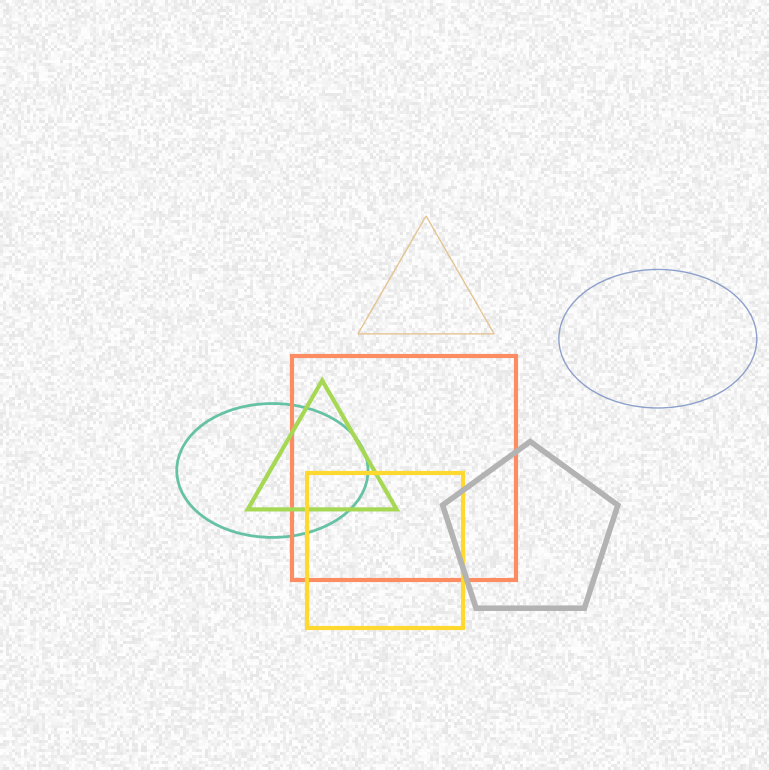[{"shape": "oval", "thickness": 1, "radius": 0.62, "center": [0.354, 0.389]}, {"shape": "square", "thickness": 1.5, "radius": 0.73, "center": [0.525, 0.392]}, {"shape": "oval", "thickness": 0.5, "radius": 0.64, "center": [0.854, 0.56]}, {"shape": "triangle", "thickness": 1.5, "radius": 0.56, "center": [0.418, 0.394]}, {"shape": "square", "thickness": 1.5, "radius": 0.51, "center": [0.5, 0.285]}, {"shape": "triangle", "thickness": 0.5, "radius": 0.51, "center": [0.553, 0.617]}, {"shape": "pentagon", "thickness": 2, "radius": 0.6, "center": [0.689, 0.307]}]